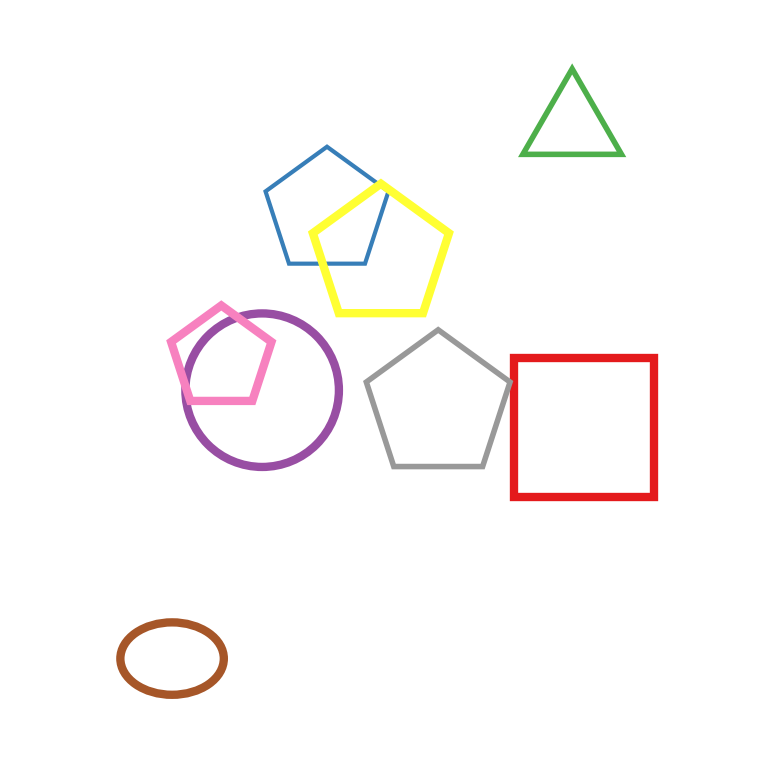[{"shape": "square", "thickness": 3, "radius": 0.45, "center": [0.758, 0.445]}, {"shape": "pentagon", "thickness": 1.5, "radius": 0.42, "center": [0.425, 0.725]}, {"shape": "triangle", "thickness": 2, "radius": 0.37, "center": [0.743, 0.837]}, {"shape": "circle", "thickness": 3, "radius": 0.5, "center": [0.34, 0.493]}, {"shape": "pentagon", "thickness": 3, "radius": 0.46, "center": [0.495, 0.668]}, {"shape": "oval", "thickness": 3, "radius": 0.34, "center": [0.224, 0.145]}, {"shape": "pentagon", "thickness": 3, "radius": 0.34, "center": [0.287, 0.535]}, {"shape": "pentagon", "thickness": 2, "radius": 0.49, "center": [0.569, 0.474]}]